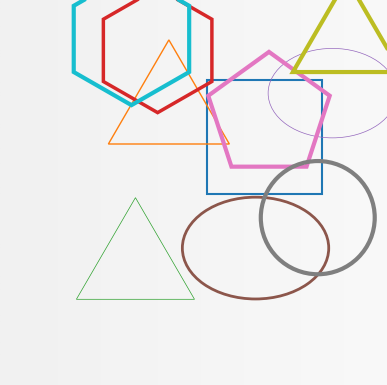[{"shape": "square", "thickness": 1.5, "radius": 0.74, "center": [0.682, 0.644]}, {"shape": "triangle", "thickness": 1, "radius": 0.9, "center": [0.436, 0.716]}, {"shape": "triangle", "thickness": 0.5, "radius": 0.88, "center": [0.35, 0.311]}, {"shape": "hexagon", "thickness": 2.5, "radius": 0.81, "center": [0.407, 0.869]}, {"shape": "oval", "thickness": 0.5, "radius": 0.83, "center": [0.858, 0.758]}, {"shape": "oval", "thickness": 2, "radius": 0.94, "center": [0.659, 0.356]}, {"shape": "pentagon", "thickness": 3, "radius": 0.82, "center": [0.694, 0.7]}, {"shape": "circle", "thickness": 3, "radius": 0.74, "center": [0.82, 0.435]}, {"shape": "triangle", "thickness": 3, "radius": 0.81, "center": [0.895, 0.893]}, {"shape": "hexagon", "thickness": 3, "radius": 0.86, "center": [0.339, 0.899]}]